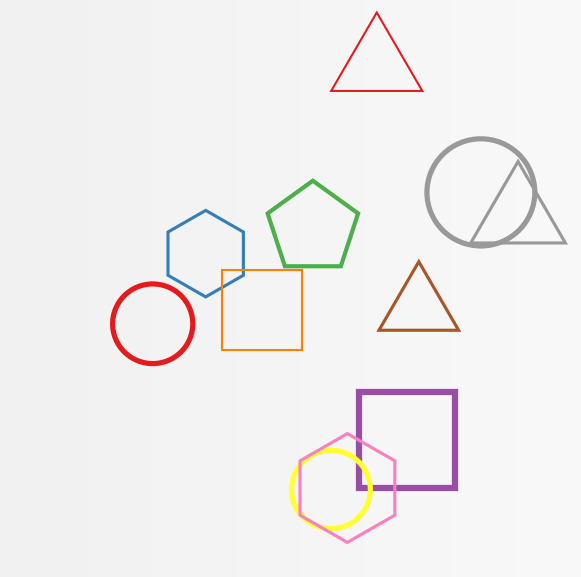[{"shape": "circle", "thickness": 2.5, "radius": 0.34, "center": [0.263, 0.438]}, {"shape": "triangle", "thickness": 1, "radius": 0.45, "center": [0.648, 0.887]}, {"shape": "hexagon", "thickness": 1.5, "radius": 0.37, "center": [0.354, 0.56]}, {"shape": "pentagon", "thickness": 2, "radius": 0.41, "center": [0.538, 0.604]}, {"shape": "square", "thickness": 3, "radius": 0.42, "center": [0.7, 0.237]}, {"shape": "square", "thickness": 1, "radius": 0.35, "center": [0.451, 0.463]}, {"shape": "circle", "thickness": 2.5, "radius": 0.34, "center": [0.569, 0.151]}, {"shape": "triangle", "thickness": 1.5, "radius": 0.4, "center": [0.721, 0.467]}, {"shape": "hexagon", "thickness": 1.5, "radius": 0.47, "center": [0.598, 0.154]}, {"shape": "circle", "thickness": 2.5, "radius": 0.46, "center": [0.827, 0.666]}, {"shape": "triangle", "thickness": 1.5, "radius": 0.47, "center": [0.891, 0.625]}]